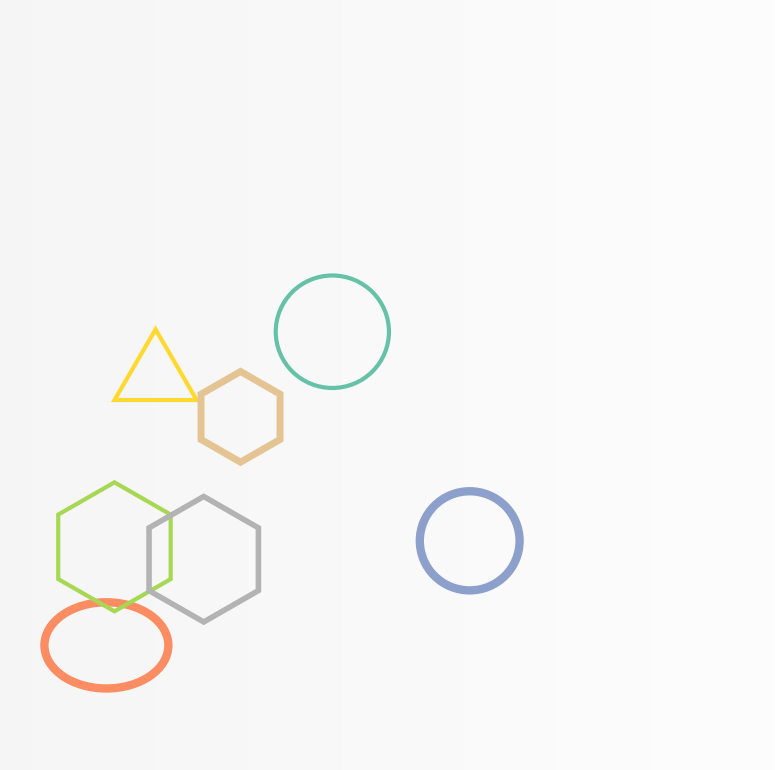[{"shape": "circle", "thickness": 1.5, "radius": 0.37, "center": [0.429, 0.569]}, {"shape": "oval", "thickness": 3, "radius": 0.4, "center": [0.137, 0.162]}, {"shape": "circle", "thickness": 3, "radius": 0.32, "center": [0.606, 0.298]}, {"shape": "hexagon", "thickness": 1.5, "radius": 0.42, "center": [0.148, 0.29]}, {"shape": "triangle", "thickness": 1.5, "radius": 0.31, "center": [0.201, 0.511]}, {"shape": "hexagon", "thickness": 2.5, "radius": 0.29, "center": [0.31, 0.459]}, {"shape": "hexagon", "thickness": 2, "radius": 0.41, "center": [0.263, 0.274]}]